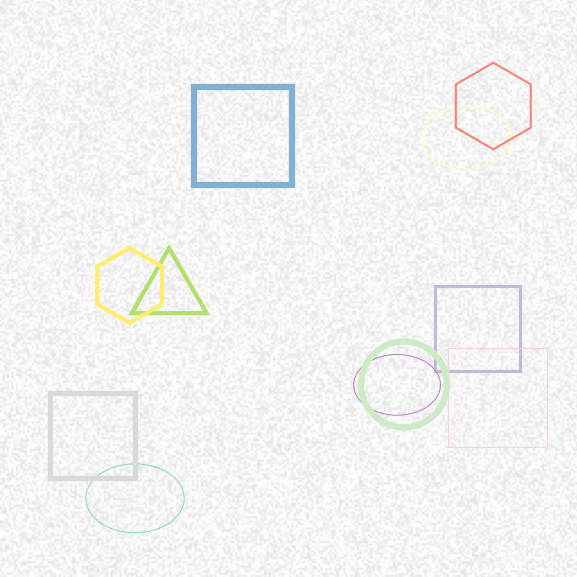[{"shape": "oval", "thickness": 0.5, "radius": 0.43, "center": [0.234, 0.136]}, {"shape": "oval", "thickness": 0.5, "radius": 0.39, "center": [0.807, 0.761]}, {"shape": "square", "thickness": 1.5, "radius": 0.37, "center": [0.826, 0.43]}, {"shape": "hexagon", "thickness": 1, "radius": 0.37, "center": [0.854, 0.816]}, {"shape": "square", "thickness": 3, "radius": 0.42, "center": [0.422, 0.763]}, {"shape": "triangle", "thickness": 2, "radius": 0.37, "center": [0.293, 0.494]}, {"shape": "square", "thickness": 0.5, "radius": 0.43, "center": [0.861, 0.311]}, {"shape": "square", "thickness": 2.5, "radius": 0.37, "center": [0.16, 0.245]}, {"shape": "oval", "thickness": 0.5, "radius": 0.38, "center": [0.688, 0.333]}, {"shape": "circle", "thickness": 3, "radius": 0.37, "center": [0.7, 0.333]}, {"shape": "hexagon", "thickness": 2, "radius": 0.32, "center": [0.224, 0.505]}]